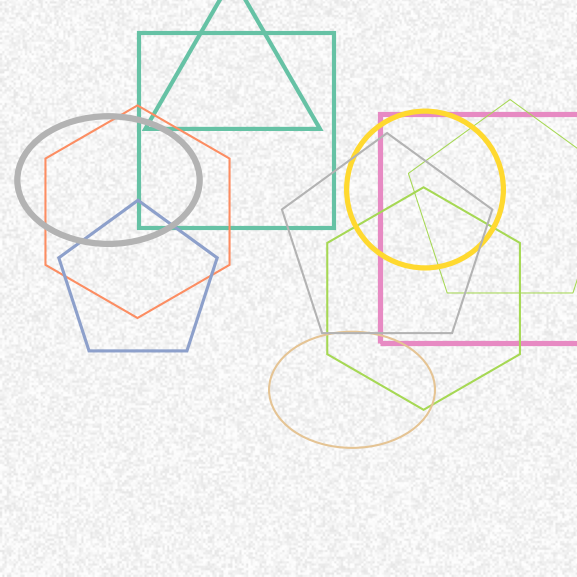[{"shape": "triangle", "thickness": 2, "radius": 0.87, "center": [0.403, 0.863]}, {"shape": "square", "thickness": 2, "radius": 0.84, "center": [0.409, 0.772]}, {"shape": "hexagon", "thickness": 1, "radius": 0.92, "center": [0.238, 0.633]}, {"shape": "pentagon", "thickness": 1.5, "radius": 0.72, "center": [0.239, 0.508]}, {"shape": "square", "thickness": 2.5, "radius": 0.99, "center": [0.856, 0.603]}, {"shape": "hexagon", "thickness": 1, "radius": 0.96, "center": [0.733, 0.482]}, {"shape": "pentagon", "thickness": 0.5, "radius": 0.93, "center": [0.883, 0.642]}, {"shape": "circle", "thickness": 2.5, "radius": 0.68, "center": [0.736, 0.671]}, {"shape": "oval", "thickness": 1, "radius": 0.72, "center": [0.61, 0.324]}, {"shape": "pentagon", "thickness": 1, "radius": 0.96, "center": [0.67, 0.577]}, {"shape": "oval", "thickness": 3, "radius": 0.79, "center": [0.188, 0.687]}]